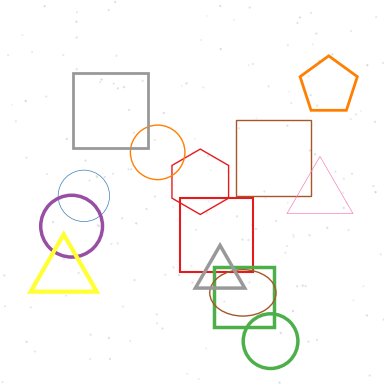[{"shape": "hexagon", "thickness": 1, "radius": 0.42, "center": [0.52, 0.528]}, {"shape": "square", "thickness": 1.5, "radius": 0.48, "center": [0.562, 0.389]}, {"shape": "circle", "thickness": 0.5, "radius": 0.33, "center": [0.218, 0.491]}, {"shape": "square", "thickness": 2.5, "radius": 0.39, "center": [0.634, 0.227]}, {"shape": "circle", "thickness": 2.5, "radius": 0.36, "center": [0.703, 0.114]}, {"shape": "circle", "thickness": 2.5, "radius": 0.4, "center": [0.186, 0.413]}, {"shape": "circle", "thickness": 1, "radius": 0.35, "center": [0.409, 0.604]}, {"shape": "pentagon", "thickness": 2, "radius": 0.39, "center": [0.854, 0.777]}, {"shape": "triangle", "thickness": 3, "radius": 0.5, "center": [0.165, 0.292]}, {"shape": "oval", "thickness": 1, "radius": 0.43, "center": [0.631, 0.239]}, {"shape": "square", "thickness": 1, "radius": 0.49, "center": [0.71, 0.591]}, {"shape": "triangle", "thickness": 0.5, "radius": 0.5, "center": [0.831, 0.495]}, {"shape": "triangle", "thickness": 2.5, "radius": 0.37, "center": [0.572, 0.289]}, {"shape": "square", "thickness": 2, "radius": 0.49, "center": [0.288, 0.713]}]